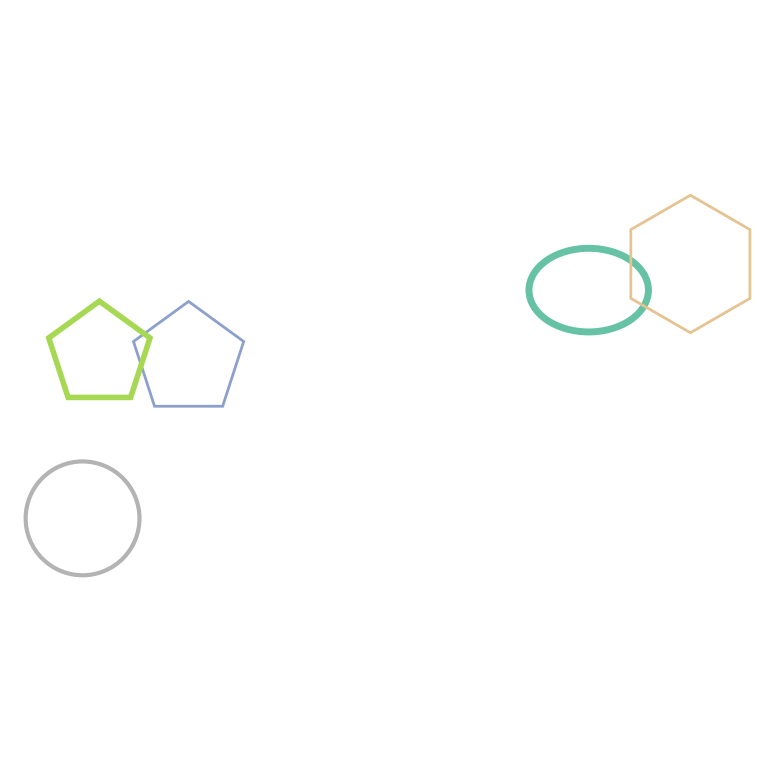[{"shape": "oval", "thickness": 2.5, "radius": 0.39, "center": [0.765, 0.623]}, {"shape": "pentagon", "thickness": 1, "radius": 0.38, "center": [0.245, 0.533]}, {"shape": "pentagon", "thickness": 2, "radius": 0.35, "center": [0.129, 0.54]}, {"shape": "hexagon", "thickness": 1, "radius": 0.45, "center": [0.897, 0.657]}, {"shape": "circle", "thickness": 1.5, "radius": 0.37, "center": [0.107, 0.327]}]